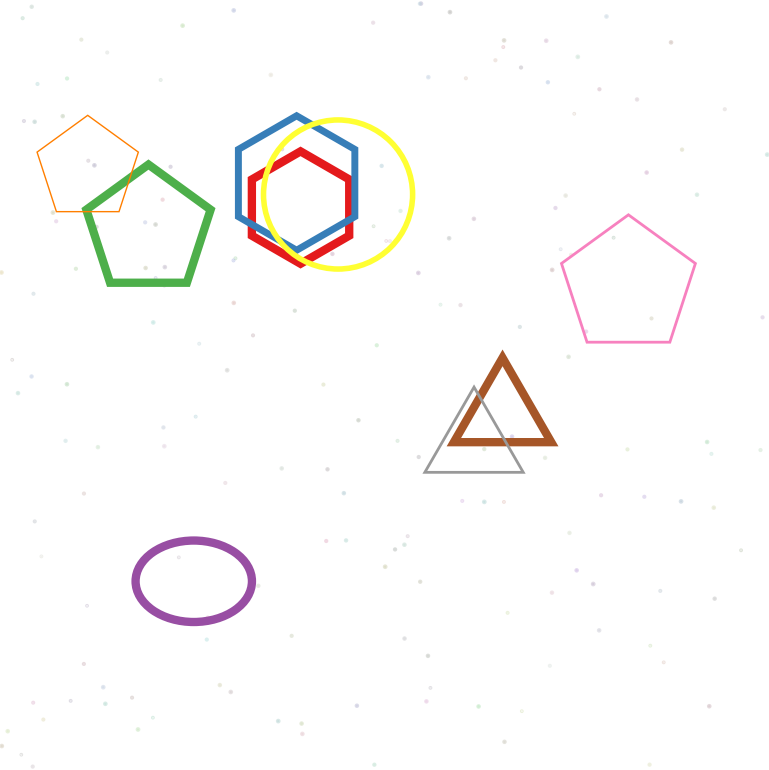[{"shape": "hexagon", "thickness": 3, "radius": 0.36, "center": [0.39, 0.73]}, {"shape": "hexagon", "thickness": 2.5, "radius": 0.44, "center": [0.385, 0.762]}, {"shape": "pentagon", "thickness": 3, "radius": 0.42, "center": [0.193, 0.701]}, {"shape": "oval", "thickness": 3, "radius": 0.38, "center": [0.252, 0.245]}, {"shape": "pentagon", "thickness": 0.5, "radius": 0.35, "center": [0.114, 0.781]}, {"shape": "circle", "thickness": 2, "radius": 0.48, "center": [0.439, 0.747]}, {"shape": "triangle", "thickness": 3, "radius": 0.37, "center": [0.653, 0.462]}, {"shape": "pentagon", "thickness": 1, "radius": 0.46, "center": [0.816, 0.63]}, {"shape": "triangle", "thickness": 1, "radius": 0.37, "center": [0.616, 0.423]}]